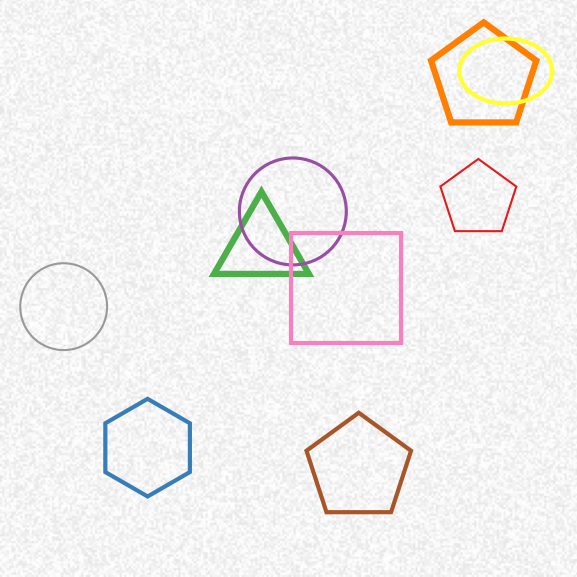[{"shape": "pentagon", "thickness": 1, "radius": 0.35, "center": [0.828, 0.655]}, {"shape": "hexagon", "thickness": 2, "radius": 0.42, "center": [0.256, 0.224]}, {"shape": "triangle", "thickness": 3, "radius": 0.47, "center": [0.453, 0.572]}, {"shape": "circle", "thickness": 1.5, "radius": 0.46, "center": [0.507, 0.633]}, {"shape": "pentagon", "thickness": 3, "radius": 0.48, "center": [0.838, 0.865]}, {"shape": "oval", "thickness": 2, "radius": 0.4, "center": [0.876, 0.876]}, {"shape": "pentagon", "thickness": 2, "radius": 0.48, "center": [0.621, 0.189]}, {"shape": "square", "thickness": 2, "radius": 0.48, "center": [0.599, 0.5]}, {"shape": "circle", "thickness": 1, "radius": 0.38, "center": [0.11, 0.468]}]